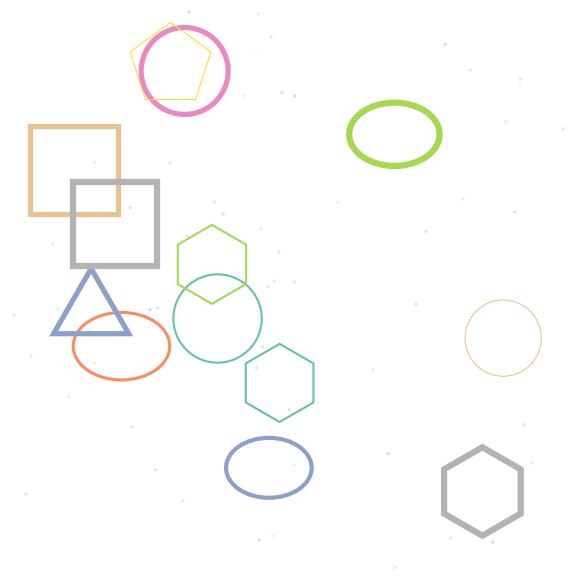[{"shape": "circle", "thickness": 1, "radius": 0.38, "center": [0.377, 0.448]}, {"shape": "hexagon", "thickness": 1, "radius": 0.34, "center": [0.484, 0.336]}, {"shape": "oval", "thickness": 1.5, "radius": 0.42, "center": [0.21, 0.4]}, {"shape": "triangle", "thickness": 2.5, "radius": 0.38, "center": [0.158, 0.459]}, {"shape": "oval", "thickness": 2, "radius": 0.37, "center": [0.466, 0.189]}, {"shape": "circle", "thickness": 2.5, "radius": 0.38, "center": [0.32, 0.876]}, {"shape": "oval", "thickness": 3, "radius": 0.39, "center": [0.683, 0.767]}, {"shape": "hexagon", "thickness": 1, "radius": 0.34, "center": [0.367, 0.541]}, {"shape": "pentagon", "thickness": 0.5, "radius": 0.37, "center": [0.295, 0.886]}, {"shape": "circle", "thickness": 0.5, "radius": 0.33, "center": [0.871, 0.414]}, {"shape": "square", "thickness": 2.5, "radius": 0.38, "center": [0.128, 0.705]}, {"shape": "square", "thickness": 3, "radius": 0.37, "center": [0.199, 0.611]}, {"shape": "hexagon", "thickness": 3, "radius": 0.38, "center": [0.835, 0.148]}]